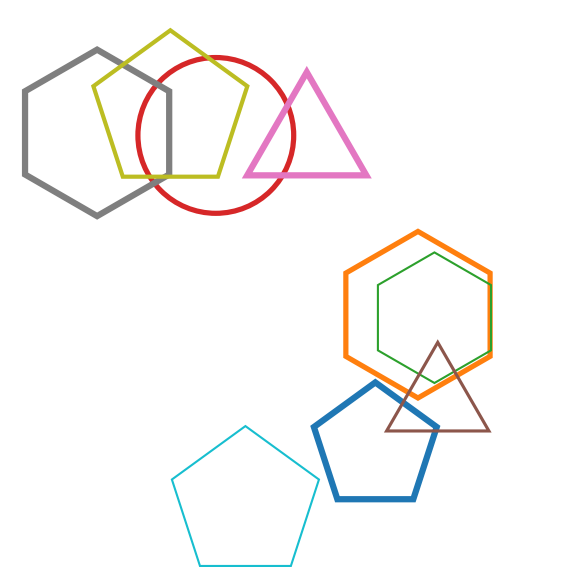[{"shape": "pentagon", "thickness": 3, "radius": 0.56, "center": [0.65, 0.225]}, {"shape": "hexagon", "thickness": 2.5, "radius": 0.72, "center": [0.724, 0.454]}, {"shape": "hexagon", "thickness": 1, "radius": 0.57, "center": [0.752, 0.449]}, {"shape": "circle", "thickness": 2.5, "radius": 0.67, "center": [0.374, 0.765]}, {"shape": "triangle", "thickness": 1.5, "radius": 0.51, "center": [0.758, 0.304]}, {"shape": "triangle", "thickness": 3, "radius": 0.6, "center": [0.531, 0.755]}, {"shape": "hexagon", "thickness": 3, "radius": 0.72, "center": [0.168, 0.769]}, {"shape": "pentagon", "thickness": 2, "radius": 0.7, "center": [0.295, 0.807]}, {"shape": "pentagon", "thickness": 1, "radius": 0.67, "center": [0.425, 0.127]}]